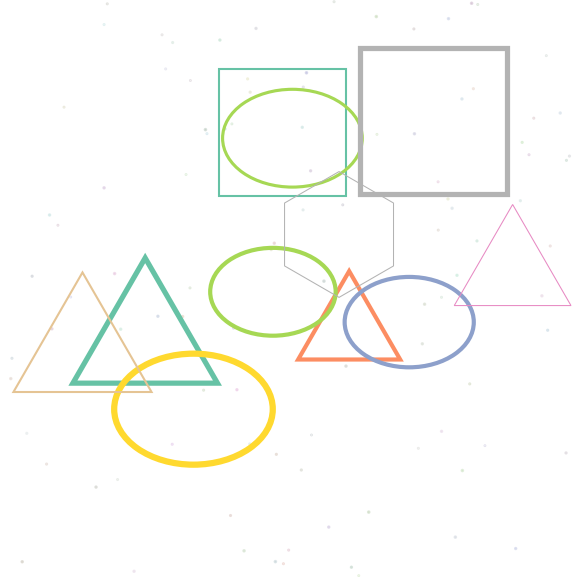[{"shape": "square", "thickness": 1, "radius": 0.55, "center": [0.489, 0.77]}, {"shape": "triangle", "thickness": 2.5, "radius": 0.72, "center": [0.251, 0.408]}, {"shape": "triangle", "thickness": 2, "radius": 0.51, "center": [0.605, 0.428]}, {"shape": "oval", "thickness": 2, "radius": 0.56, "center": [0.709, 0.441]}, {"shape": "triangle", "thickness": 0.5, "radius": 0.58, "center": [0.888, 0.528]}, {"shape": "oval", "thickness": 2, "radius": 0.54, "center": [0.473, 0.494]}, {"shape": "oval", "thickness": 1.5, "radius": 0.6, "center": [0.506, 0.76]}, {"shape": "oval", "thickness": 3, "radius": 0.69, "center": [0.335, 0.291]}, {"shape": "triangle", "thickness": 1, "radius": 0.69, "center": [0.143, 0.389]}, {"shape": "square", "thickness": 2.5, "radius": 0.63, "center": [0.751, 0.789]}, {"shape": "hexagon", "thickness": 0.5, "radius": 0.54, "center": [0.587, 0.593]}]